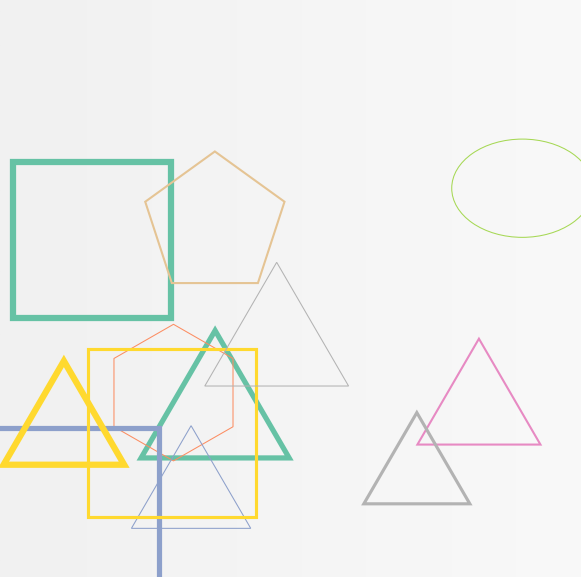[{"shape": "square", "thickness": 3, "radius": 0.68, "center": [0.159, 0.584]}, {"shape": "triangle", "thickness": 2.5, "radius": 0.74, "center": [0.37, 0.28]}, {"shape": "hexagon", "thickness": 0.5, "radius": 0.59, "center": [0.298, 0.319]}, {"shape": "square", "thickness": 2.5, "radius": 0.72, "center": [0.13, 0.115]}, {"shape": "triangle", "thickness": 0.5, "radius": 0.59, "center": [0.329, 0.144]}, {"shape": "triangle", "thickness": 1, "radius": 0.61, "center": [0.824, 0.29]}, {"shape": "oval", "thickness": 0.5, "radius": 0.61, "center": [0.899, 0.673]}, {"shape": "triangle", "thickness": 3, "radius": 0.6, "center": [0.11, 0.254]}, {"shape": "square", "thickness": 1.5, "radius": 0.72, "center": [0.296, 0.249]}, {"shape": "pentagon", "thickness": 1, "radius": 0.63, "center": [0.37, 0.611]}, {"shape": "triangle", "thickness": 1.5, "radius": 0.53, "center": [0.717, 0.179]}, {"shape": "triangle", "thickness": 0.5, "radius": 0.71, "center": [0.476, 0.402]}]